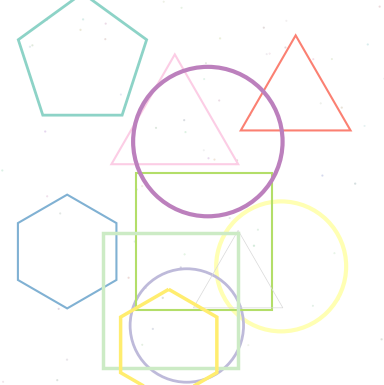[{"shape": "pentagon", "thickness": 2, "radius": 0.88, "center": [0.214, 0.843]}, {"shape": "circle", "thickness": 3, "radius": 0.84, "center": [0.73, 0.308]}, {"shape": "circle", "thickness": 2, "radius": 0.74, "center": [0.485, 0.155]}, {"shape": "triangle", "thickness": 1.5, "radius": 0.82, "center": [0.768, 0.744]}, {"shape": "hexagon", "thickness": 1.5, "radius": 0.74, "center": [0.174, 0.347]}, {"shape": "square", "thickness": 1.5, "radius": 0.89, "center": [0.53, 0.373]}, {"shape": "triangle", "thickness": 1.5, "radius": 0.95, "center": [0.454, 0.669]}, {"shape": "triangle", "thickness": 0.5, "radius": 0.67, "center": [0.618, 0.268]}, {"shape": "circle", "thickness": 3, "radius": 0.97, "center": [0.54, 0.632]}, {"shape": "square", "thickness": 2.5, "radius": 0.87, "center": [0.443, 0.22]}, {"shape": "hexagon", "thickness": 2.5, "radius": 0.72, "center": [0.438, 0.104]}]